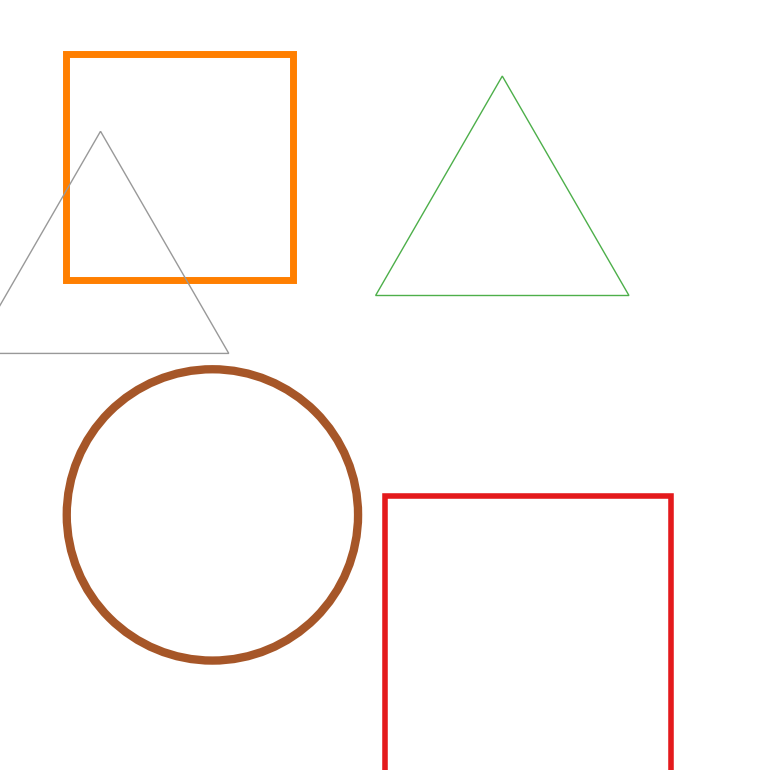[{"shape": "square", "thickness": 2, "radius": 0.93, "center": [0.686, 0.17]}, {"shape": "triangle", "thickness": 0.5, "radius": 0.95, "center": [0.652, 0.711]}, {"shape": "square", "thickness": 2.5, "radius": 0.73, "center": [0.233, 0.783]}, {"shape": "circle", "thickness": 3, "radius": 0.95, "center": [0.276, 0.331]}, {"shape": "triangle", "thickness": 0.5, "radius": 0.96, "center": [0.131, 0.637]}]